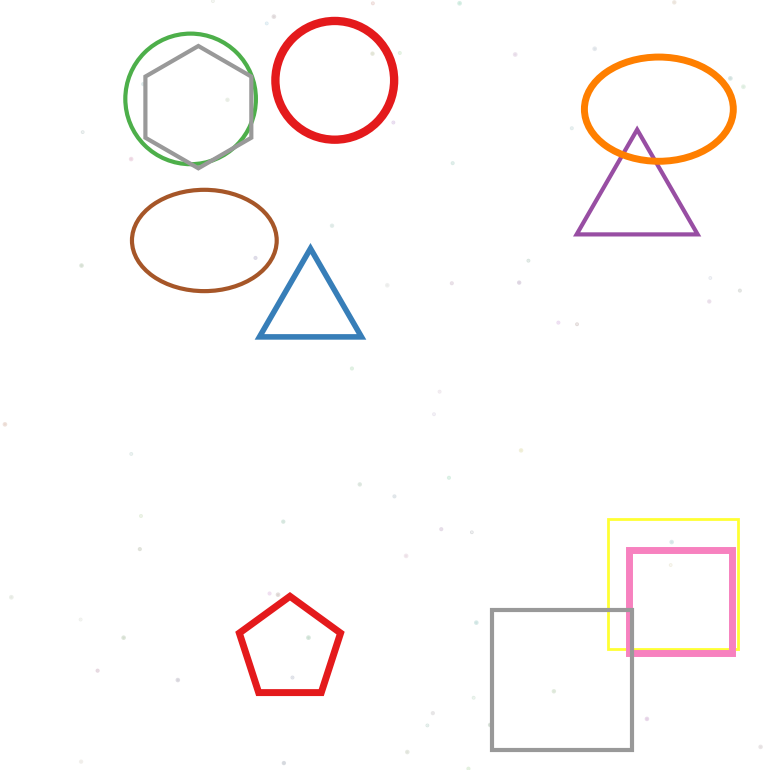[{"shape": "pentagon", "thickness": 2.5, "radius": 0.35, "center": [0.377, 0.156]}, {"shape": "circle", "thickness": 3, "radius": 0.39, "center": [0.435, 0.896]}, {"shape": "triangle", "thickness": 2, "radius": 0.38, "center": [0.403, 0.601]}, {"shape": "circle", "thickness": 1.5, "radius": 0.42, "center": [0.248, 0.872]}, {"shape": "triangle", "thickness": 1.5, "radius": 0.45, "center": [0.827, 0.741]}, {"shape": "oval", "thickness": 2.5, "radius": 0.48, "center": [0.856, 0.858]}, {"shape": "square", "thickness": 1, "radius": 0.42, "center": [0.874, 0.241]}, {"shape": "oval", "thickness": 1.5, "radius": 0.47, "center": [0.265, 0.688]}, {"shape": "square", "thickness": 2.5, "radius": 0.33, "center": [0.884, 0.219]}, {"shape": "square", "thickness": 1.5, "radius": 0.45, "center": [0.73, 0.117]}, {"shape": "hexagon", "thickness": 1.5, "radius": 0.4, "center": [0.258, 0.861]}]